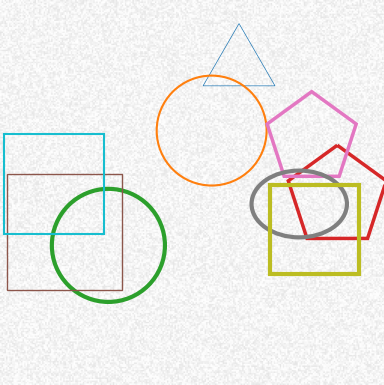[{"shape": "triangle", "thickness": 0.5, "radius": 0.54, "center": [0.621, 0.831]}, {"shape": "circle", "thickness": 1.5, "radius": 0.71, "center": [0.55, 0.661]}, {"shape": "circle", "thickness": 3, "radius": 0.73, "center": [0.282, 0.363]}, {"shape": "pentagon", "thickness": 2.5, "radius": 0.67, "center": [0.876, 0.489]}, {"shape": "square", "thickness": 1, "radius": 0.75, "center": [0.167, 0.397]}, {"shape": "pentagon", "thickness": 2.5, "radius": 0.61, "center": [0.81, 0.64]}, {"shape": "oval", "thickness": 3, "radius": 0.62, "center": [0.777, 0.47]}, {"shape": "square", "thickness": 3, "radius": 0.58, "center": [0.818, 0.404]}, {"shape": "square", "thickness": 1.5, "radius": 0.65, "center": [0.141, 0.522]}]